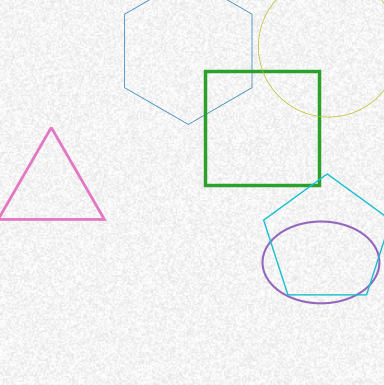[{"shape": "hexagon", "thickness": 0.5, "radius": 0.95, "center": [0.489, 0.868]}, {"shape": "square", "thickness": 2.5, "radius": 0.74, "center": [0.681, 0.668]}, {"shape": "oval", "thickness": 1.5, "radius": 0.76, "center": [0.834, 0.318]}, {"shape": "triangle", "thickness": 2, "radius": 0.8, "center": [0.133, 0.51]}, {"shape": "circle", "thickness": 0.5, "radius": 0.91, "center": [0.854, 0.879]}, {"shape": "pentagon", "thickness": 1, "radius": 0.87, "center": [0.85, 0.375]}]